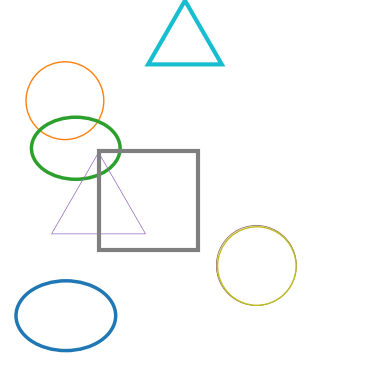[{"shape": "oval", "thickness": 2.5, "radius": 0.65, "center": [0.171, 0.18]}, {"shape": "circle", "thickness": 1, "radius": 0.51, "center": [0.169, 0.738]}, {"shape": "oval", "thickness": 2.5, "radius": 0.58, "center": [0.197, 0.615]}, {"shape": "triangle", "thickness": 0.5, "radius": 0.7, "center": [0.256, 0.463]}, {"shape": "circle", "thickness": 0.5, "radius": 0.52, "center": [0.666, 0.311]}, {"shape": "square", "thickness": 3, "radius": 0.64, "center": [0.386, 0.48]}, {"shape": "circle", "thickness": 1, "radius": 0.51, "center": [0.667, 0.309]}, {"shape": "triangle", "thickness": 3, "radius": 0.55, "center": [0.48, 0.888]}]